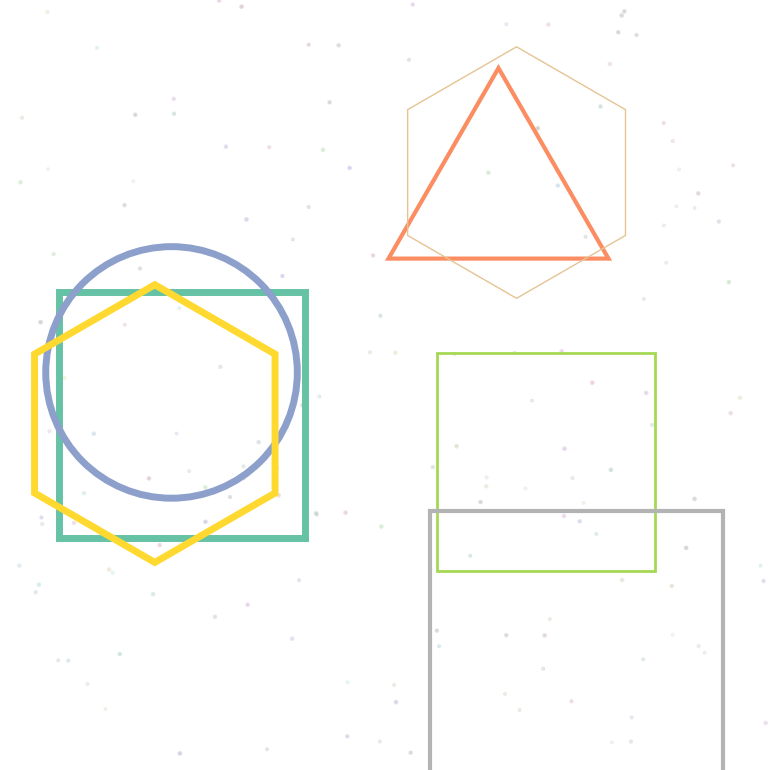[{"shape": "square", "thickness": 2.5, "radius": 0.8, "center": [0.236, 0.46]}, {"shape": "triangle", "thickness": 1.5, "radius": 0.82, "center": [0.647, 0.747]}, {"shape": "circle", "thickness": 2.5, "radius": 0.82, "center": [0.223, 0.516]}, {"shape": "square", "thickness": 1, "radius": 0.71, "center": [0.709, 0.4]}, {"shape": "hexagon", "thickness": 2.5, "radius": 0.9, "center": [0.201, 0.45]}, {"shape": "hexagon", "thickness": 0.5, "radius": 0.82, "center": [0.671, 0.776]}, {"shape": "square", "thickness": 1.5, "radius": 0.95, "center": [0.748, 0.146]}]